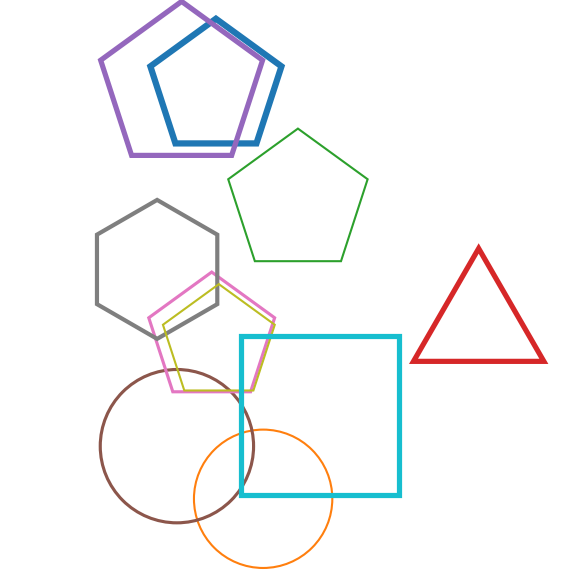[{"shape": "pentagon", "thickness": 3, "radius": 0.6, "center": [0.374, 0.847]}, {"shape": "circle", "thickness": 1, "radius": 0.6, "center": [0.456, 0.135]}, {"shape": "pentagon", "thickness": 1, "radius": 0.63, "center": [0.516, 0.65]}, {"shape": "triangle", "thickness": 2.5, "radius": 0.65, "center": [0.829, 0.439]}, {"shape": "pentagon", "thickness": 2.5, "radius": 0.74, "center": [0.314, 0.849]}, {"shape": "circle", "thickness": 1.5, "radius": 0.66, "center": [0.306, 0.227]}, {"shape": "pentagon", "thickness": 1.5, "radius": 0.57, "center": [0.367, 0.413]}, {"shape": "hexagon", "thickness": 2, "radius": 0.6, "center": [0.272, 0.533]}, {"shape": "pentagon", "thickness": 1, "radius": 0.51, "center": [0.379, 0.405]}, {"shape": "square", "thickness": 2.5, "radius": 0.68, "center": [0.554, 0.28]}]